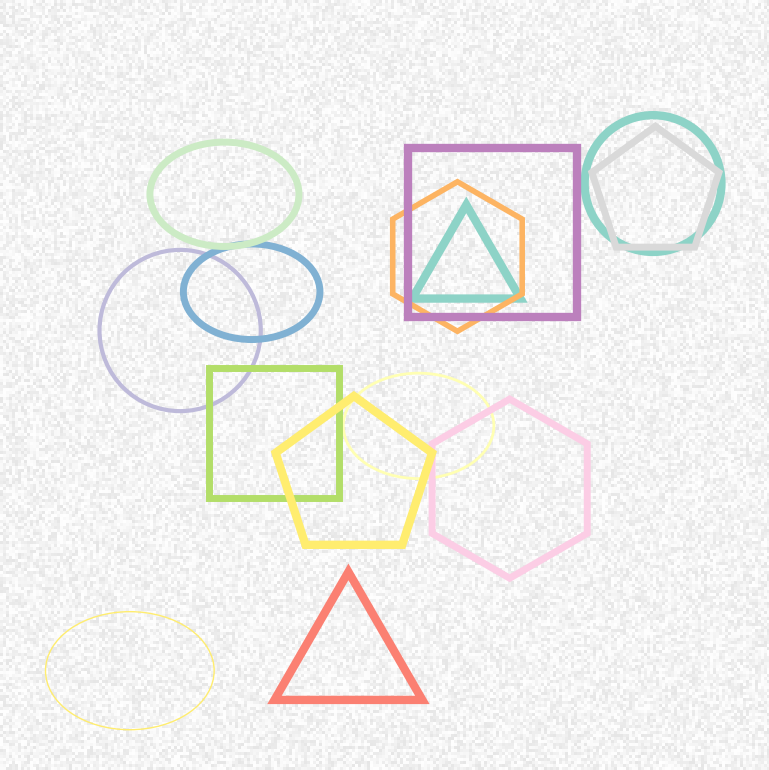[{"shape": "triangle", "thickness": 3, "radius": 0.41, "center": [0.606, 0.653]}, {"shape": "circle", "thickness": 3, "radius": 0.44, "center": [0.848, 0.762]}, {"shape": "oval", "thickness": 1, "radius": 0.49, "center": [0.544, 0.447]}, {"shape": "circle", "thickness": 1.5, "radius": 0.52, "center": [0.234, 0.571]}, {"shape": "triangle", "thickness": 3, "radius": 0.55, "center": [0.452, 0.146]}, {"shape": "oval", "thickness": 2.5, "radius": 0.44, "center": [0.327, 0.621]}, {"shape": "hexagon", "thickness": 2, "radius": 0.49, "center": [0.594, 0.667]}, {"shape": "square", "thickness": 2.5, "radius": 0.42, "center": [0.356, 0.438]}, {"shape": "hexagon", "thickness": 2.5, "radius": 0.58, "center": [0.662, 0.365]}, {"shape": "pentagon", "thickness": 2.5, "radius": 0.43, "center": [0.851, 0.749]}, {"shape": "square", "thickness": 3, "radius": 0.55, "center": [0.64, 0.698]}, {"shape": "oval", "thickness": 2.5, "radius": 0.48, "center": [0.291, 0.748]}, {"shape": "oval", "thickness": 0.5, "radius": 0.55, "center": [0.169, 0.129]}, {"shape": "pentagon", "thickness": 3, "radius": 0.53, "center": [0.46, 0.379]}]